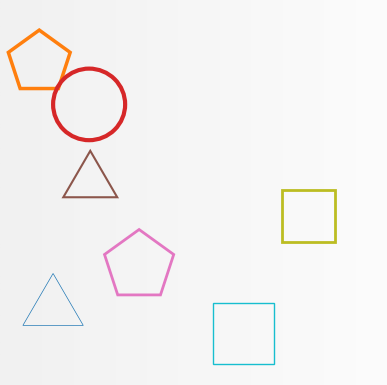[{"shape": "triangle", "thickness": 0.5, "radius": 0.45, "center": [0.137, 0.2]}, {"shape": "pentagon", "thickness": 2.5, "radius": 0.42, "center": [0.101, 0.838]}, {"shape": "circle", "thickness": 3, "radius": 0.46, "center": [0.23, 0.729]}, {"shape": "triangle", "thickness": 1.5, "radius": 0.4, "center": [0.233, 0.528]}, {"shape": "pentagon", "thickness": 2, "radius": 0.47, "center": [0.359, 0.31]}, {"shape": "square", "thickness": 2, "radius": 0.34, "center": [0.797, 0.439]}, {"shape": "square", "thickness": 1, "radius": 0.4, "center": [0.628, 0.135]}]